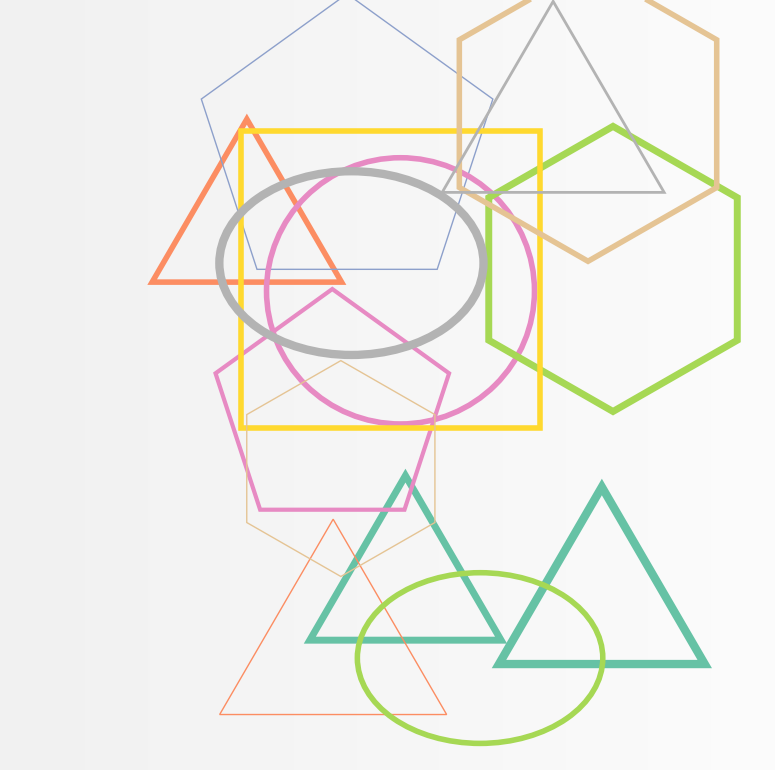[{"shape": "triangle", "thickness": 2.5, "radius": 0.71, "center": [0.523, 0.24]}, {"shape": "triangle", "thickness": 3, "radius": 0.77, "center": [0.777, 0.214]}, {"shape": "triangle", "thickness": 2, "radius": 0.71, "center": [0.319, 0.704]}, {"shape": "triangle", "thickness": 0.5, "radius": 0.85, "center": [0.43, 0.157]}, {"shape": "pentagon", "thickness": 0.5, "radius": 0.99, "center": [0.448, 0.81]}, {"shape": "pentagon", "thickness": 1.5, "radius": 0.79, "center": [0.429, 0.466]}, {"shape": "circle", "thickness": 2, "radius": 0.86, "center": [0.517, 0.622]}, {"shape": "hexagon", "thickness": 2.5, "radius": 0.93, "center": [0.791, 0.651]}, {"shape": "oval", "thickness": 2, "radius": 0.79, "center": [0.619, 0.145]}, {"shape": "square", "thickness": 2, "radius": 0.96, "center": [0.504, 0.637]}, {"shape": "hexagon", "thickness": 0.5, "radius": 0.7, "center": [0.44, 0.391]}, {"shape": "hexagon", "thickness": 2, "radius": 0.96, "center": [0.759, 0.852]}, {"shape": "oval", "thickness": 3, "radius": 0.85, "center": [0.453, 0.658]}, {"shape": "triangle", "thickness": 1, "radius": 0.83, "center": [0.714, 0.833]}]